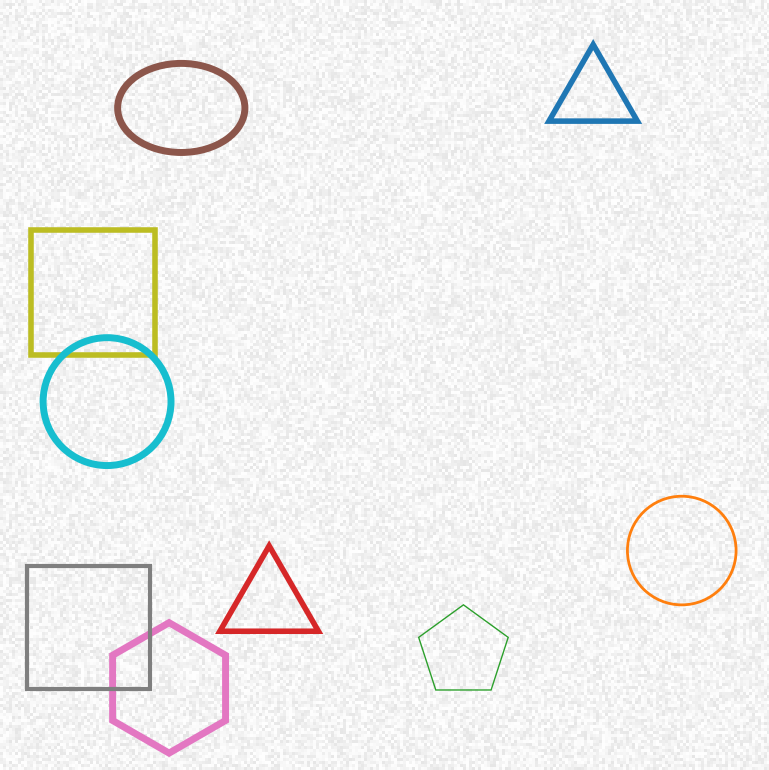[{"shape": "triangle", "thickness": 2, "radius": 0.33, "center": [0.77, 0.876]}, {"shape": "circle", "thickness": 1, "radius": 0.35, "center": [0.885, 0.285]}, {"shape": "pentagon", "thickness": 0.5, "radius": 0.31, "center": [0.602, 0.153]}, {"shape": "triangle", "thickness": 2, "radius": 0.37, "center": [0.35, 0.217]}, {"shape": "oval", "thickness": 2.5, "radius": 0.41, "center": [0.235, 0.86]}, {"shape": "hexagon", "thickness": 2.5, "radius": 0.42, "center": [0.22, 0.107]}, {"shape": "square", "thickness": 1.5, "radius": 0.4, "center": [0.115, 0.185]}, {"shape": "square", "thickness": 2, "radius": 0.4, "center": [0.121, 0.62]}, {"shape": "circle", "thickness": 2.5, "radius": 0.42, "center": [0.139, 0.478]}]